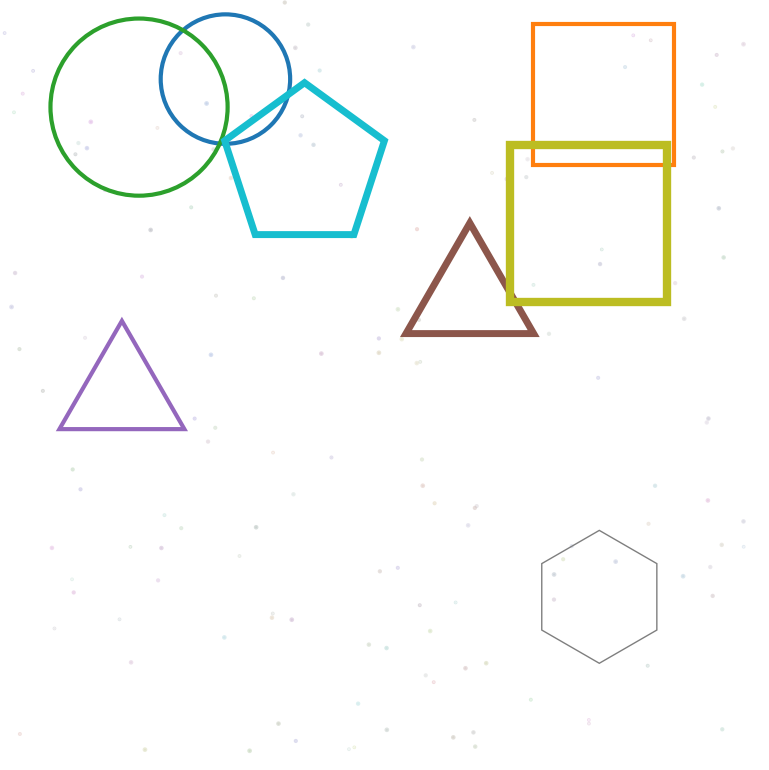[{"shape": "circle", "thickness": 1.5, "radius": 0.42, "center": [0.293, 0.897]}, {"shape": "square", "thickness": 1.5, "radius": 0.46, "center": [0.784, 0.878]}, {"shape": "circle", "thickness": 1.5, "radius": 0.58, "center": [0.181, 0.861]}, {"shape": "triangle", "thickness": 1.5, "radius": 0.47, "center": [0.158, 0.49]}, {"shape": "triangle", "thickness": 2.5, "radius": 0.48, "center": [0.61, 0.615]}, {"shape": "hexagon", "thickness": 0.5, "radius": 0.43, "center": [0.778, 0.225]}, {"shape": "square", "thickness": 3, "radius": 0.51, "center": [0.764, 0.709]}, {"shape": "pentagon", "thickness": 2.5, "radius": 0.55, "center": [0.396, 0.784]}]